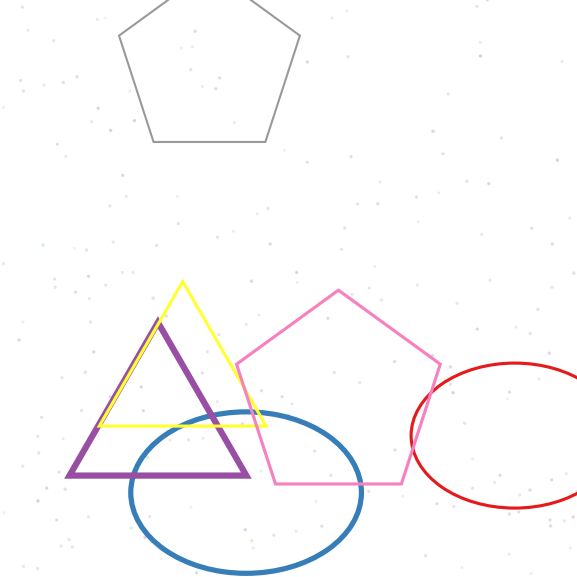[{"shape": "oval", "thickness": 1.5, "radius": 0.9, "center": [0.891, 0.245]}, {"shape": "oval", "thickness": 2.5, "radius": 1.0, "center": [0.426, 0.146]}, {"shape": "triangle", "thickness": 3, "radius": 0.88, "center": [0.273, 0.264]}, {"shape": "triangle", "thickness": 1.5, "radius": 0.83, "center": [0.316, 0.345]}, {"shape": "pentagon", "thickness": 1.5, "radius": 0.93, "center": [0.586, 0.311]}, {"shape": "pentagon", "thickness": 1, "radius": 0.82, "center": [0.363, 0.887]}]